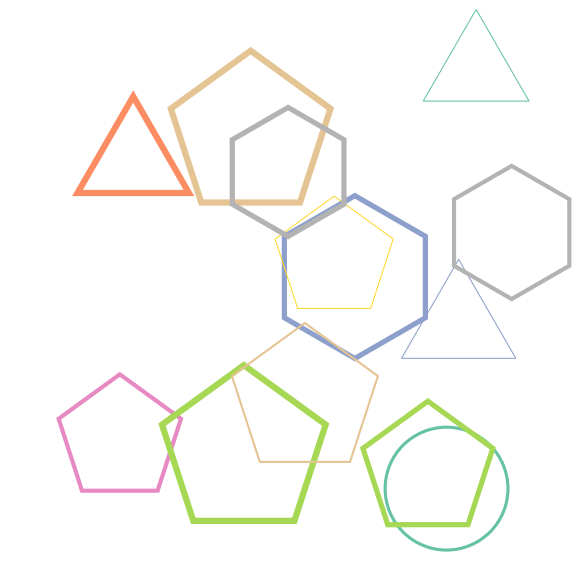[{"shape": "triangle", "thickness": 0.5, "radius": 0.53, "center": [0.824, 0.877]}, {"shape": "circle", "thickness": 1.5, "radius": 0.53, "center": [0.773, 0.153]}, {"shape": "triangle", "thickness": 3, "radius": 0.56, "center": [0.231, 0.721]}, {"shape": "triangle", "thickness": 0.5, "radius": 0.57, "center": [0.794, 0.436]}, {"shape": "hexagon", "thickness": 2.5, "radius": 0.7, "center": [0.614, 0.519]}, {"shape": "pentagon", "thickness": 2, "radius": 0.56, "center": [0.207, 0.24]}, {"shape": "pentagon", "thickness": 2.5, "radius": 0.59, "center": [0.741, 0.186]}, {"shape": "pentagon", "thickness": 3, "radius": 0.74, "center": [0.422, 0.218]}, {"shape": "pentagon", "thickness": 0.5, "radius": 0.54, "center": [0.579, 0.552]}, {"shape": "pentagon", "thickness": 3, "radius": 0.73, "center": [0.434, 0.766]}, {"shape": "pentagon", "thickness": 1, "radius": 0.66, "center": [0.528, 0.307]}, {"shape": "hexagon", "thickness": 2.5, "radius": 0.56, "center": [0.499, 0.701]}, {"shape": "hexagon", "thickness": 2, "radius": 0.58, "center": [0.886, 0.597]}]